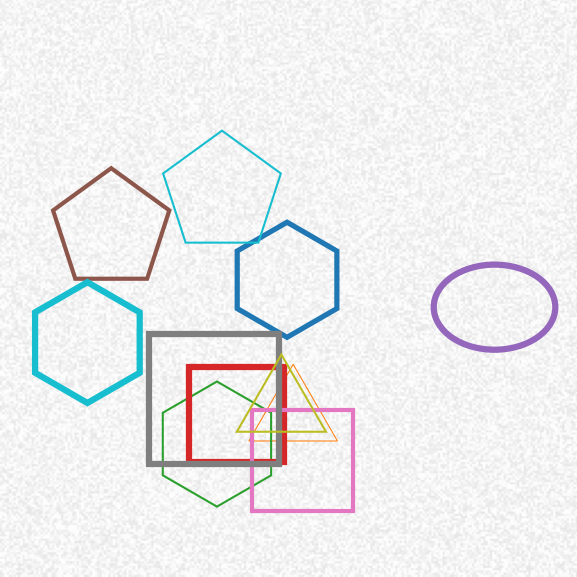[{"shape": "hexagon", "thickness": 2.5, "radius": 0.5, "center": [0.497, 0.515]}, {"shape": "triangle", "thickness": 0.5, "radius": 0.44, "center": [0.508, 0.28]}, {"shape": "hexagon", "thickness": 1, "radius": 0.54, "center": [0.376, 0.23]}, {"shape": "square", "thickness": 3, "radius": 0.41, "center": [0.41, 0.282]}, {"shape": "oval", "thickness": 3, "radius": 0.53, "center": [0.856, 0.467]}, {"shape": "pentagon", "thickness": 2, "radius": 0.53, "center": [0.193, 0.602]}, {"shape": "square", "thickness": 2, "radius": 0.44, "center": [0.524, 0.202]}, {"shape": "square", "thickness": 3, "radius": 0.56, "center": [0.371, 0.308]}, {"shape": "triangle", "thickness": 1, "radius": 0.45, "center": [0.487, 0.296]}, {"shape": "pentagon", "thickness": 1, "radius": 0.54, "center": [0.384, 0.666]}, {"shape": "hexagon", "thickness": 3, "radius": 0.52, "center": [0.151, 0.406]}]